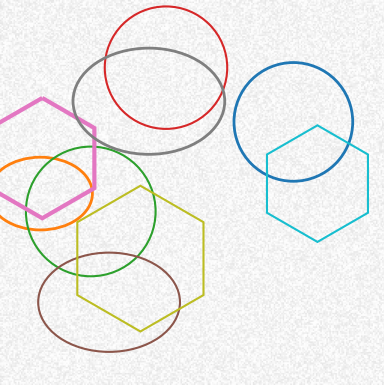[{"shape": "circle", "thickness": 2, "radius": 0.77, "center": [0.762, 0.683]}, {"shape": "oval", "thickness": 2, "radius": 0.67, "center": [0.105, 0.497]}, {"shape": "circle", "thickness": 1.5, "radius": 0.84, "center": [0.236, 0.451]}, {"shape": "circle", "thickness": 1.5, "radius": 0.8, "center": [0.431, 0.824]}, {"shape": "oval", "thickness": 1.5, "radius": 0.92, "center": [0.283, 0.215]}, {"shape": "hexagon", "thickness": 3, "radius": 0.78, "center": [0.11, 0.589]}, {"shape": "oval", "thickness": 2, "radius": 0.99, "center": [0.387, 0.737]}, {"shape": "hexagon", "thickness": 1.5, "radius": 0.95, "center": [0.365, 0.328]}, {"shape": "hexagon", "thickness": 1.5, "radius": 0.76, "center": [0.825, 0.523]}]